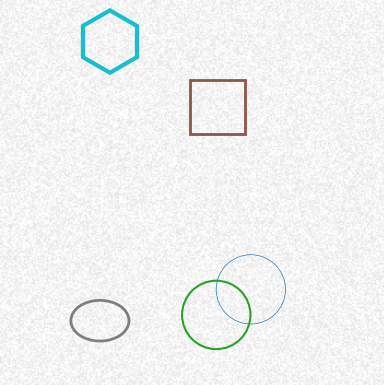[{"shape": "circle", "thickness": 0.5, "radius": 0.45, "center": [0.652, 0.248]}, {"shape": "circle", "thickness": 1.5, "radius": 0.44, "center": [0.562, 0.182]}, {"shape": "square", "thickness": 2, "radius": 0.35, "center": [0.565, 0.722]}, {"shape": "oval", "thickness": 2, "radius": 0.38, "center": [0.26, 0.167]}, {"shape": "hexagon", "thickness": 3, "radius": 0.41, "center": [0.286, 0.892]}]